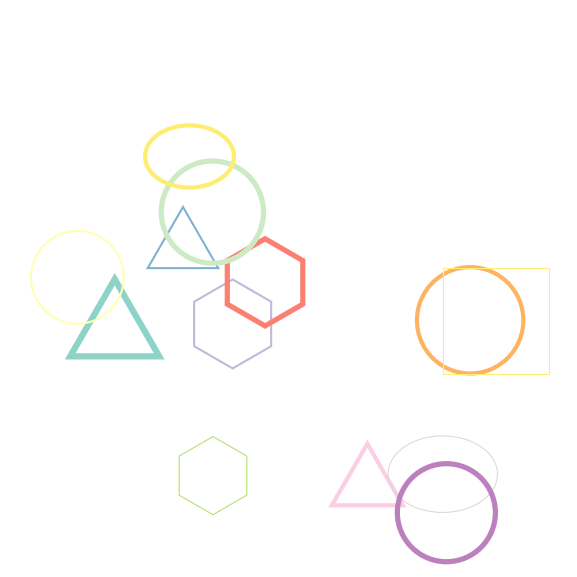[{"shape": "triangle", "thickness": 3, "radius": 0.45, "center": [0.199, 0.427]}, {"shape": "circle", "thickness": 1, "radius": 0.4, "center": [0.134, 0.519]}, {"shape": "hexagon", "thickness": 1, "radius": 0.39, "center": [0.403, 0.438]}, {"shape": "hexagon", "thickness": 2.5, "radius": 0.38, "center": [0.459, 0.51]}, {"shape": "triangle", "thickness": 1, "radius": 0.35, "center": [0.317, 0.57]}, {"shape": "circle", "thickness": 2, "radius": 0.46, "center": [0.814, 0.444]}, {"shape": "hexagon", "thickness": 0.5, "radius": 0.34, "center": [0.369, 0.176]}, {"shape": "triangle", "thickness": 2, "radius": 0.36, "center": [0.636, 0.16]}, {"shape": "oval", "thickness": 0.5, "radius": 0.47, "center": [0.767, 0.178]}, {"shape": "circle", "thickness": 2.5, "radius": 0.42, "center": [0.773, 0.111]}, {"shape": "circle", "thickness": 2.5, "radius": 0.44, "center": [0.368, 0.632]}, {"shape": "square", "thickness": 0.5, "radius": 0.46, "center": [0.859, 0.444]}, {"shape": "oval", "thickness": 2, "radius": 0.38, "center": [0.328, 0.728]}]